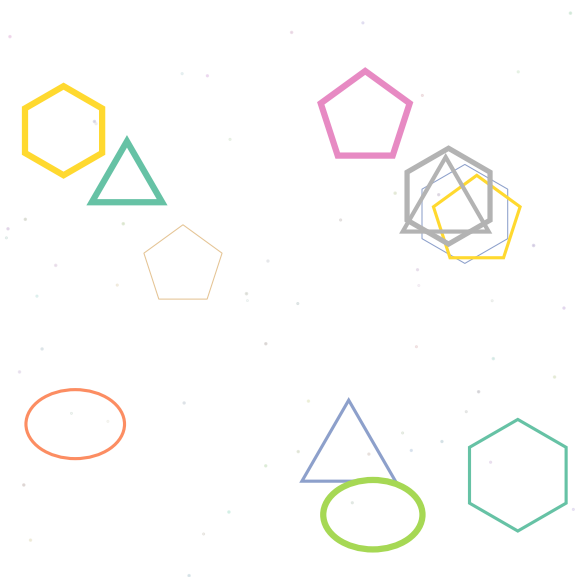[{"shape": "hexagon", "thickness": 1.5, "radius": 0.48, "center": [0.897, 0.176]}, {"shape": "triangle", "thickness": 3, "radius": 0.35, "center": [0.22, 0.684]}, {"shape": "oval", "thickness": 1.5, "radius": 0.43, "center": [0.13, 0.265]}, {"shape": "triangle", "thickness": 1.5, "radius": 0.47, "center": [0.604, 0.213]}, {"shape": "hexagon", "thickness": 0.5, "radius": 0.43, "center": [0.805, 0.629]}, {"shape": "pentagon", "thickness": 3, "radius": 0.4, "center": [0.632, 0.795]}, {"shape": "oval", "thickness": 3, "radius": 0.43, "center": [0.646, 0.108]}, {"shape": "hexagon", "thickness": 3, "radius": 0.39, "center": [0.11, 0.773]}, {"shape": "pentagon", "thickness": 1.5, "radius": 0.39, "center": [0.826, 0.617]}, {"shape": "pentagon", "thickness": 0.5, "radius": 0.36, "center": [0.317, 0.539]}, {"shape": "hexagon", "thickness": 2.5, "radius": 0.41, "center": [0.777, 0.659]}, {"shape": "triangle", "thickness": 2, "radius": 0.43, "center": [0.772, 0.641]}]